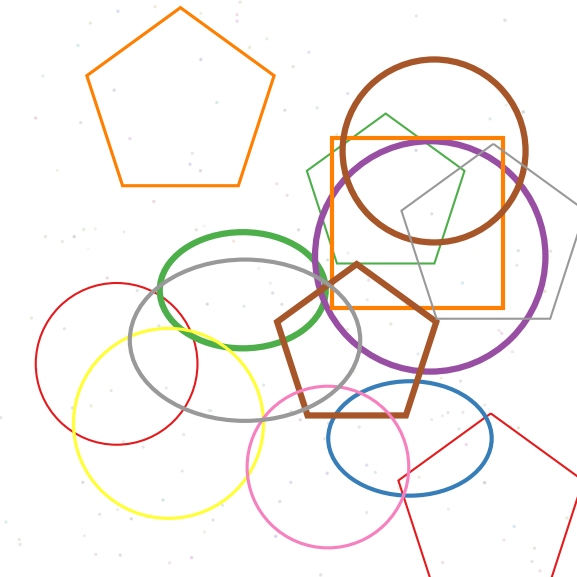[{"shape": "circle", "thickness": 1, "radius": 0.7, "center": [0.202, 0.369]}, {"shape": "pentagon", "thickness": 1, "radius": 0.84, "center": [0.85, 0.115]}, {"shape": "oval", "thickness": 2, "radius": 0.71, "center": [0.71, 0.24]}, {"shape": "pentagon", "thickness": 1, "radius": 0.72, "center": [0.668, 0.659]}, {"shape": "oval", "thickness": 3, "radius": 0.72, "center": [0.42, 0.497]}, {"shape": "circle", "thickness": 3, "radius": 1.0, "center": [0.745, 0.555]}, {"shape": "pentagon", "thickness": 1.5, "radius": 0.85, "center": [0.312, 0.815]}, {"shape": "square", "thickness": 2, "radius": 0.74, "center": [0.723, 0.613]}, {"shape": "circle", "thickness": 1.5, "radius": 0.82, "center": [0.292, 0.266]}, {"shape": "circle", "thickness": 3, "radius": 0.79, "center": [0.752, 0.738]}, {"shape": "pentagon", "thickness": 3, "radius": 0.72, "center": [0.618, 0.397]}, {"shape": "circle", "thickness": 1.5, "radius": 0.7, "center": [0.568, 0.19]}, {"shape": "pentagon", "thickness": 1, "radius": 0.84, "center": [0.854, 0.583]}, {"shape": "oval", "thickness": 2, "radius": 1.0, "center": [0.424, 0.41]}]